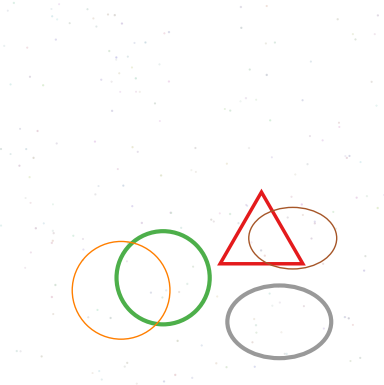[{"shape": "triangle", "thickness": 2.5, "radius": 0.62, "center": [0.679, 0.377]}, {"shape": "circle", "thickness": 3, "radius": 0.61, "center": [0.424, 0.279]}, {"shape": "circle", "thickness": 1, "radius": 0.63, "center": [0.315, 0.246]}, {"shape": "oval", "thickness": 1, "radius": 0.57, "center": [0.76, 0.381]}, {"shape": "oval", "thickness": 3, "radius": 0.67, "center": [0.725, 0.164]}]